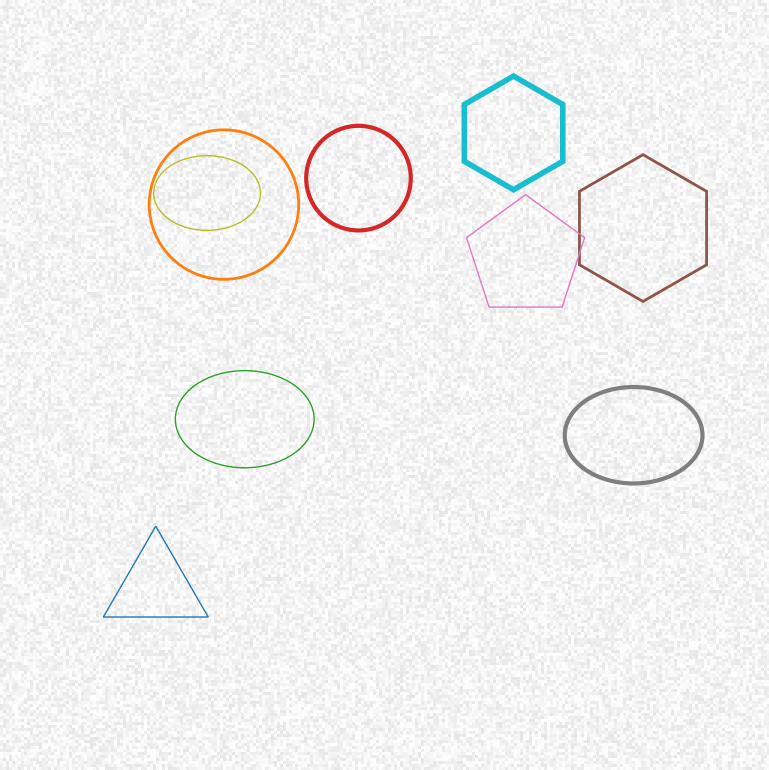[{"shape": "triangle", "thickness": 0.5, "radius": 0.39, "center": [0.202, 0.238]}, {"shape": "circle", "thickness": 1, "radius": 0.49, "center": [0.291, 0.734]}, {"shape": "oval", "thickness": 0.5, "radius": 0.45, "center": [0.318, 0.456]}, {"shape": "circle", "thickness": 1.5, "radius": 0.34, "center": [0.466, 0.769]}, {"shape": "hexagon", "thickness": 1, "radius": 0.48, "center": [0.835, 0.704]}, {"shape": "pentagon", "thickness": 0.5, "radius": 0.4, "center": [0.683, 0.666]}, {"shape": "oval", "thickness": 1.5, "radius": 0.45, "center": [0.823, 0.435]}, {"shape": "oval", "thickness": 0.5, "radius": 0.35, "center": [0.269, 0.749]}, {"shape": "hexagon", "thickness": 2, "radius": 0.37, "center": [0.667, 0.827]}]